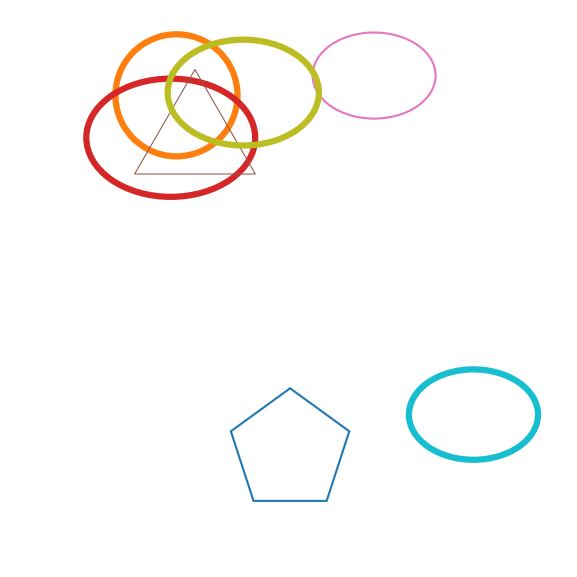[{"shape": "pentagon", "thickness": 1, "radius": 0.54, "center": [0.502, 0.219]}, {"shape": "circle", "thickness": 3, "radius": 0.53, "center": [0.306, 0.834]}, {"shape": "oval", "thickness": 3, "radius": 0.73, "center": [0.296, 0.761]}, {"shape": "triangle", "thickness": 0.5, "radius": 0.6, "center": [0.338, 0.758]}, {"shape": "oval", "thickness": 1, "radius": 0.53, "center": [0.648, 0.868]}, {"shape": "oval", "thickness": 3, "radius": 0.65, "center": [0.421, 0.839]}, {"shape": "oval", "thickness": 3, "radius": 0.56, "center": [0.82, 0.281]}]